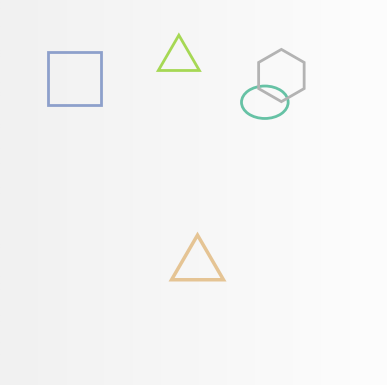[{"shape": "oval", "thickness": 2, "radius": 0.3, "center": [0.683, 0.734]}, {"shape": "square", "thickness": 2, "radius": 0.34, "center": [0.193, 0.797]}, {"shape": "triangle", "thickness": 2, "radius": 0.31, "center": [0.462, 0.847]}, {"shape": "triangle", "thickness": 2.5, "radius": 0.39, "center": [0.51, 0.312]}, {"shape": "hexagon", "thickness": 2, "radius": 0.34, "center": [0.726, 0.804]}]